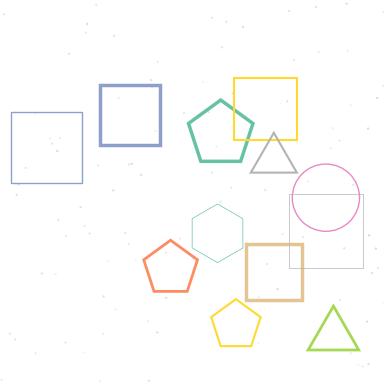[{"shape": "hexagon", "thickness": 0.5, "radius": 0.38, "center": [0.565, 0.394]}, {"shape": "pentagon", "thickness": 2.5, "radius": 0.44, "center": [0.573, 0.652]}, {"shape": "pentagon", "thickness": 2, "radius": 0.37, "center": [0.443, 0.303]}, {"shape": "square", "thickness": 2.5, "radius": 0.39, "center": [0.338, 0.702]}, {"shape": "square", "thickness": 1, "radius": 0.46, "center": [0.122, 0.616]}, {"shape": "circle", "thickness": 1, "radius": 0.44, "center": [0.846, 0.487]}, {"shape": "triangle", "thickness": 2, "radius": 0.38, "center": [0.866, 0.129]}, {"shape": "square", "thickness": 1.5, "radius": 0.41, "center": [0.689, 0.717]}, {"shape": "pentagon", "thickness": 1.5, "radius": 0.34, "center": [0.613, 0.156]}, {"shape": "square", "thickness": 2.5, "radius": 0.37, "center": [0.711, 0.293]}, {"shape": "triangle", "thickness": 1.5, "radius": 0.34, "center": [0.711, 0.586]}, {"shape": "square", "thickness": 0.5, "radius": 0.48, "center": [0.847, 0.4]}]